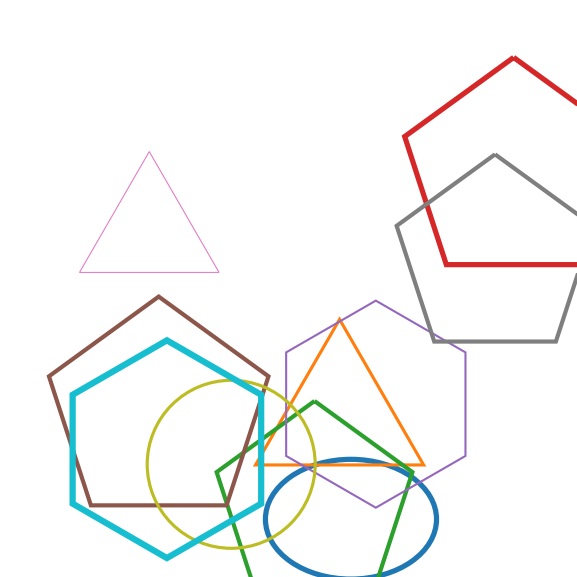[{"shape": "oval", "thickness": 2.5, "radius": 0.74, "center": [0.608, 0.1]}, {"shape": "triangle", "thickness": 1.5, "radius": 0.84, "center": [0.588, 0.278]}, {"shape": "pentagon", "thickness": 2, "radius": 0.89, "center": [0.545, 0.127]}, {"shape": "pentagon", "thickness": 2.5, "radius": 0.99, "center": [0.889, 0.701]}, {"shape": "hexagon", "thickness": 1, "radius": 0.9, "center": [0.651, 0.299]}, {"shape": "pentagon", "thickness": 2, "radius": 1.0, "center": [0.275, 0.286]}, {"shape": "triangle", "thickness": 0.5, "radius": 0.7, "center": [0.258, 0.597]}, {"shape": "pentagon", "thickness": 2, "radius": 0.9, "center": [0.857, 0.553]}, {"shape": "circle", "thickness": 1.5, "radius": 0.73, "center": [0.4, 0.195]}, {"shape": "hexagon", "thickness": 3, "radius": 0.94, "center": [0.289, 0.221]}]